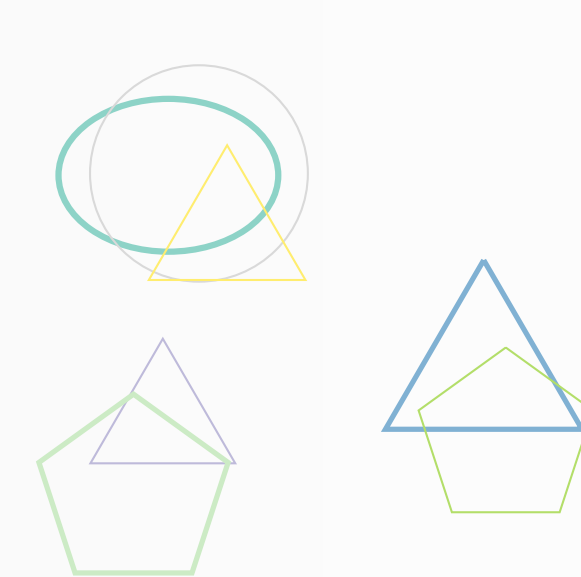[{"shape": "oval", "thickness": 3, "radius": 0.95, "center": [0.29, 0.696]}, {"shape": "triangle", "thickness": 1, "radius": 0.72, "center": [0.28, 0.269]}, {"shape": "triangle", "thickness": 2.5, "radius": 0.98, "center": [0.832, 0.353]}, {"shape": "pentagon", "thickness": 1, "radius": 0.79, "center": [0.87, 0.24]}, {"shape": "circle", "thickness": 1, "radius": 0.94, "center": [0.342, 0.699]}, {"shape": "pentagon", "thickness": 2.5, "radius": 0.86, "center": [0.23, 0.145]}, {"shape": "triangle", "thickness": 1, "radius": 0.78, "center": [0.391, 0.592]}]